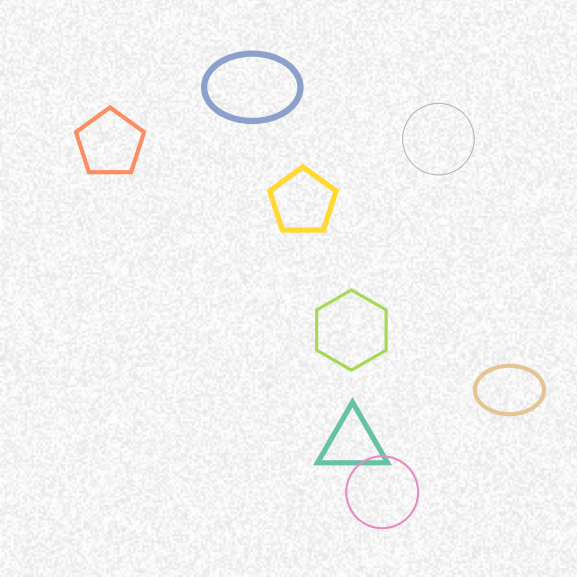[{"shape": "triangle", "thickness": 2.5, "radius": 0.35, "center": [0.61, 0.233]}, {"shape": "pentagon", "thickness": 2, "radius": 0.31, "center": [0.191, 0.751]}, {"shape": "oval", "thickness": 3, "radius": 0.42, "center": [0.437, 0.848]}, {"shape": "circle", "thickness": 1, "radius": 0.31, "center": [0.662, 0.147]}, {"shape": "hexagon", "thickness": 1.5, "radius": 0.35, "center": [0.608, 0.428]}, {"shape": "pentagon", "thickness": 2.5, "radius": 0.3, "center": [0.524, 0.65]}, {"shape": "oval", "thickness": 2, "radius": 0.3, "center": [0.882, 0.324]}, {"shape": "circle", "thickness": 0.5, "radius": 0.31, "center": [0.759, 0.758]}]